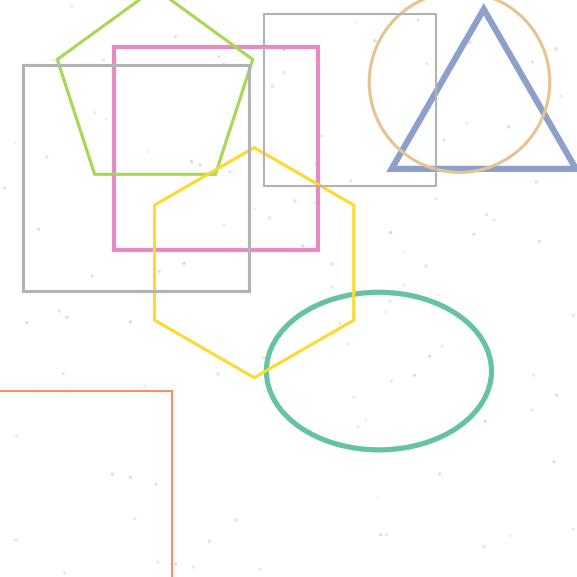[{"shape": "oval", "thickness": 2.5, "radius": 0.97, "center": [0.656, 0.357]}, {"shape": "square", "thickness": 1, "radius": 0.91, "center": [0.116, 0.14]}, {"shape": "triangle", "thickness": 3, "radius": 0.92, "center": [0.838, 0.799]}, {"shape": "square", "thickness": 2, "radius": 0.88, "center": [0.374, 0.742]}, {"shape": "pentagon", "thickness": 1.5, "radius": 0.89, "center": [0.268, 0.841]}, {"shape": "hexagon", "thickness": 1.5, "radius": 1.0, "center": [0.44, 0.544]}, {"shape": "circle", "thickness": 1.5, "radius": 0.78, "center": [0.796, 0.857]}, {"shape": "square", "thickness": 1, "radius": 0.74, "center": [0.606, 0.826]}, {"shape": "square", "thickness": 1.5, "radius": 0.98, "center": [0.236, 0.691]}]